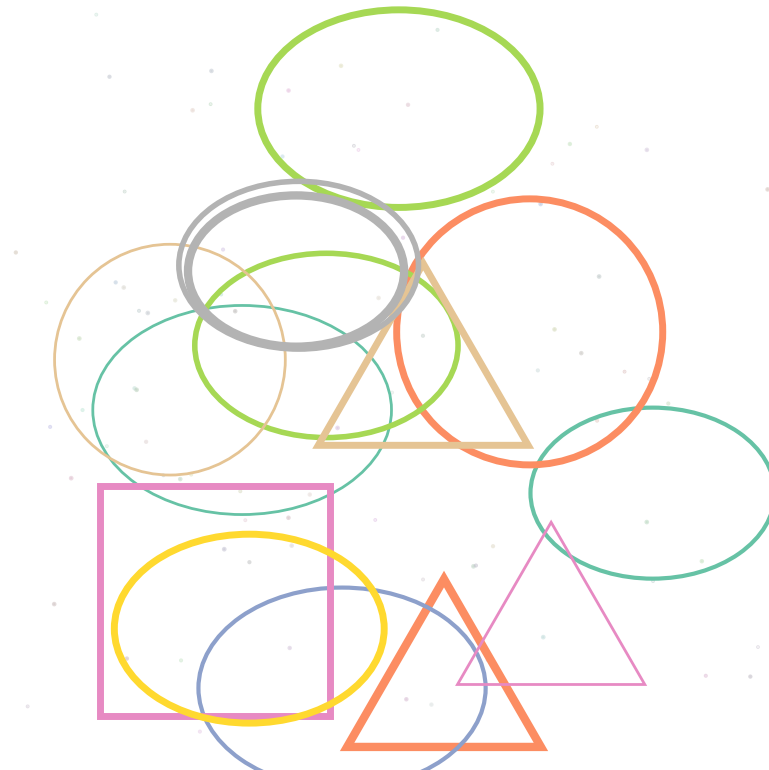[{"shape": "oval", "thickness": 1, "radius": 0.97, "center": [0.314, 0.468]}, {"shape": "oval", "thickness": 1.5, "radius": 0.79, "center": [0.848, 0.36]}, {"shape": "triangle", "thickness": 3, "radius": 0.73, "center": [0.577, 0.103]}, {"shape": "circle", "thickness": 2.5, "radius": 0.86, "center": [0.688, 0.569]}, {"shape": "oval", "thickness": 1.5, "radius": 0.93, "center": [0.444, 0.106]}, {"shape": "square", "thickness": 2.5, "radius": 0.75, "center": [0.279, 0.22]}, {"shape": "triangle", "thickness": 1, "radius": 0.7, "center": [0.716, 0.181]}, {"shape": "oval", "thickness": 2, "radius": 0.85, "center": [0.424, 0.551]}, {"shape": "oval", "thickness": 2.5, "radius": 0.92, "center": [0.518, 0.859]}, {"shape": "oval", "thickness": 2.5, "radius": 0.88, "center": [0.324, 0.184]}, {"shape": "triangle", "thickness": 2.5, "radius": 0.79, "center": [0.55, 0.5]}, {"shape": "circle", "thickness": 1, "radius": 0.75, "center": [0.221, 0.533]}, {"shape": "oval", "thickness": 2, "radius": 0.78, "center": [0.388, 0.656]}, {"shape": "oval", "thickness": 3, "radius": 0.7, "center": [0.385, 0.648]}]